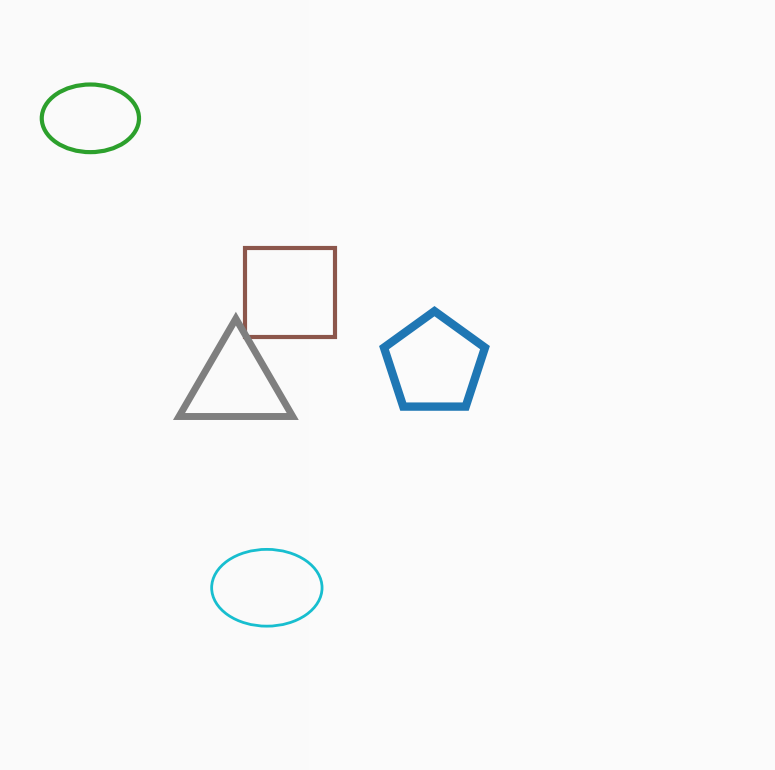[{"shape": "pentagon", "thickness": 3, "radius": 0.34, "center": [0.561, 0.527]}, {"shape": "oval", "thickness": 1.5, "radius": 0.31, "center": [0.117, 0.846]}, {"shape": "square", "thickness": 1.5, "radius": 0.29, "center": [0.374, 0.62]}, {"shape": "triangle", "thickness": 2.5, "radius": 0.42, "center": [0.304, 0.501]}, {"shape": "oval", "thickness": 1, "radius": 0.36, "center": [0.344, 0.237]}]